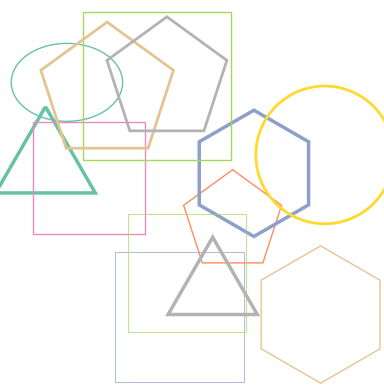[{"shape": "triangle", "thickness": 2.5, "radius": 0.75, "center": [0.118, 0.574]}, {"shape": "oval", "thickness": 1, "radius": 0.72, "center": [0.174, 0.786]}, {"shape": "pentagon", "thickness": 1, "radius": 0.67, "center": [0.604, 0.425]}, {"shape": "hexagon", "thickness": 2.5, "radius": 0.82, "center": [0.66, 0.55]}, {"shape": "square", "thickness": 0.5, "radius": 0.84, "center": [0.467, 0.177]}, {"shape": "square", "thickness": 1, "radius": 0.73, "center": [0.23, 0.538]}, {"shape": "square", "thickness": 0.5, "radius": 0.77, "center": [0.486, 0.291]}, {"shape": "square", "thickness": 1, "radius": 0.96, "center": [0.408, 0.776]}, {"shape": "circle", "thickness": 2, "radius": 0.89, "center": [0.843, 0.598]}, {"shape": "pentagon", "thickness": 2, "radius": 0.91, "center": [0.278, 0.762]}, {"shape": "hexagon", "thickness": 1, "radius": 0.89, "center": [0.833, 0.183]}, {"shape": "triangle", "thickness": 2.5, "radius": 0.67, "center": [0.552, 0.25]}, {"shape": "pentagon", "thickness": 2, "radius": 0.82, "center": [0.433, 0.793]}]